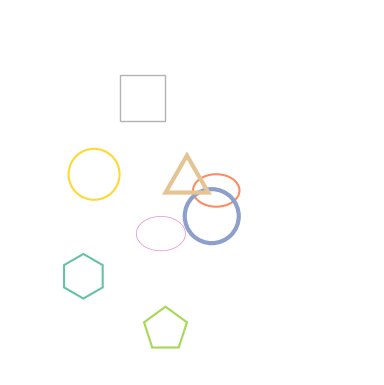[{"shape": "hexagon", "thickness": 1.5, "radius": 0.29, "center": [0.217, 0.282]}, {"shape": "oval", "thickness": 1.5, "radius": 0.3, "center": [0.562, 0.505]}, {"shape": "circle", "thickness": 3, "radius": 0.35, "center": [0.55, 0.439]}, {"shape": "oval", "thickness": 0.5, "radius": 0.32, "center": [0.418, 0.393]}, {"shape": "pentagon", "thickness": 1.5, "radius": 0.29, "center": [0.43, 0.145]}, {"shape": "circle", "thickness": 1.5, "radius": 0.33, "center": [0.244, 0.547]}, {"shape": "triangle", "thickness": 3, "radius": 0.32, "center": [0.486, 0.532]}, {"shape": "square", "thickness": 1, "radius": 0.3, "center": [0.37, 0.746]}]